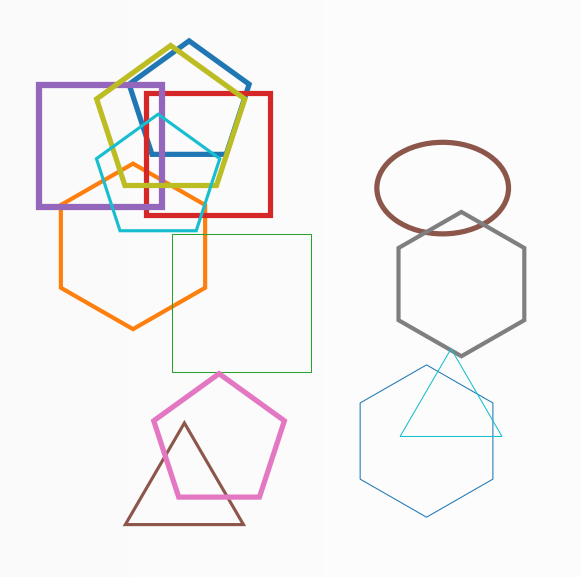[{"shape": "pentagon", "thickness": 2.5, "radius": 0.54, "center": [0.325, 0.82]}, {"shape": "hexagon", "thickness": 0.5, "radius": 0.66, "center": [0.734, 0.235]}, {"shape": "hexagon", "thickness": 2, "radius": 0.72, "center": [0.229, 0.573]}, {"shape": "square", "thickness": 0.5, "radius": 0.6, "center": [0.416, 0.474]}, {"shape": "square", "thickness": 2.5, "radius": 0.53, "center": [0.358, 0.732]}, {"shape": "square", "thickness": 3, "radius": 0.53, "center": [0.173, 0.746]}, {"shape": "oval", "thickness": 2.5, "radius": 0.57, "center": [0.762, 0.673]}, {"shape": "triangle", "thickness": 1.5, "radius": 0.59, "center": [0.317, 0.149]}, {"shape": "pentagon", "thickness": 2.5, "radius": 0.59, "center": [0.377, 0.234]}, {"shape": "hexagon", "thickness": 2, "radius": 0.62, "center": [0.794, 0.507]}, {"shape": "pentagon", "thickness": 2.5, "radius": 0.67, "center": [0.294, 0.786]}, {"shape": "pentagon", "thickness": 1.5, "radius": 0.56, "center": [0.272, 0.69]}, {"shape": "triangle", "thickness": 0.5, "radius": 0.51, "center": [0.776, 0.294]}]